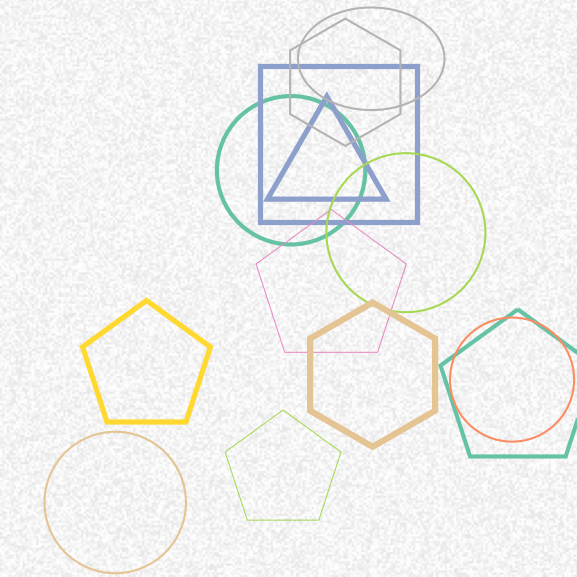[{"shape": "circle", "thickness": 2, "radius": 0.64, "center": [0.504, 0.704]}, {"shape": "pentagon", "thickness": 2, "radius": 0.7, "center": [0.897, 0.323]}, {"shape": "circle", "thickness": 1, "radius": 0.54, "center": [0.887, 0.342]}, {"shape": "triangle", "thickness": 2.5, "radius": 0.59, "center": [0.566, 0.714]}, {"shape": "square", "thickness": 2.5, "radius": 0.68, "center": [0.586, 0.749]}, {"shape": "pentagon", "thickness": 0.5, "radius": 0.68, "center": [0.573, 0.5]}, {"shape": "pentagon", "thickness": 0.5, "radius": 0.53, "center": [0.49, 0.184]}, {"shape": "circle", "thickness": 1, "radius": 0.69, "center": [0.703, 0.596]}, {"shape": "pentagon", "thickness": 2.5, "radius": 0.58, "center": [0.254, 0.362]}, {"shape": "circle", "thickness": 1, "radius": 0.61, "center": [0.2, 0.129]}, {"shape": "hexagon", "thickness": 3, "radius": 0.62, "center": [0.645, 0.35]}, {"shape": "hexagon", "thickness": 1, "radius": 0.55, "center": [0.598, 0.857]}, {"shape": "oval", "thickness": 1, "radius": 0.63, "center": [0.643, 0.897]}]